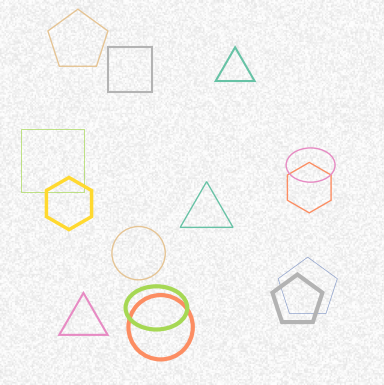[{"shape": "triangle", "thickness": 1.5, "radius": 0.29, "center": [0.611, 0.819]}, {"shape": "triangle", "thickness": 1, "radius": 0.4, "center": [0.537, 0.449]}, {"shape": "circle", "thickness": 3, "radius": 0.42, "center": [0.417, 0.15]}, {"shape": "hexagon", "thickness": 1, "radius": 0.33, "center": [0.803, 0.513]}, {"shape": "pentagon", "thickness": 0.5, "radius": 0.4, "center": [0.799, 0.251]}, {"shape": "triangle", "thickness": 1.5, "radius": 0.36, "center": [0.217, 0.166]}, {"shape": "oval", "thickness": 1, "radius": 0.32, "center": [0.807, 0.571]}, {"shape": "oval", "thickness": 3, "radius": 0.4, "center": [0.406, 0.2]}, {"shape": "square", "thickness": 0.5, "radius": 0.41, "center": [0.137, 0.583]}, {"shape": "hexagon", "thickness": 2.5, "radius": 0.34, "center": [0.179, 0.471]}, {"shape": "circle", "thickness": 1, "radius": 0.35, "center": [0.36, 0.342]}, {"shape": "pentagon", "thickness": 1, "radius": 0.41, "center": [0.202, 0.894]}, {"shape": "pentagon", "thickness": 3, "radius": 0.34, "center": [0.773, 0.219]}, {"shape": "square", "thickness": 1.5, "radius": 0.29, "center": [0.338, 0.82]}]